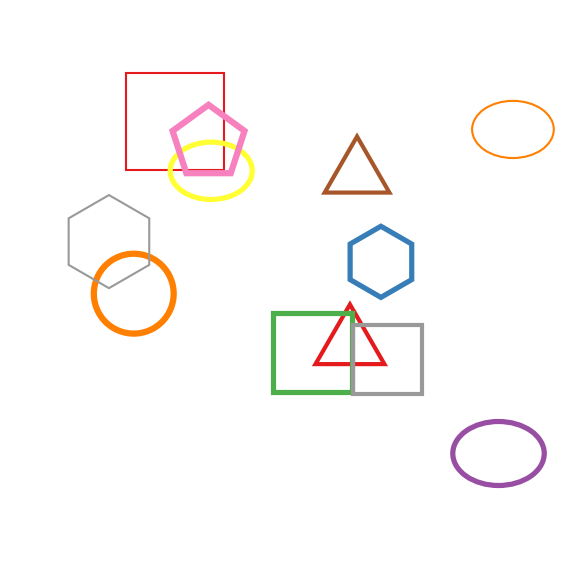[{"shape": "triangle", "thickness": 2, "radius": 0.34, "center": [0.606, 0.403]}, {"shape": "square", "thickness": 1, "radius": 0.42, "center": [0.303, 0.789]}, {"shape": "hexagon", "thickness": 2.5, "radius": 0.31, "center": [0.66, 0.546]}, {"shape": "square", "thickness": 2.5, "radius": 0.34, "center": [0.54, 0.389]}, {"shape": "oval", "thickness": 2.5, "radius": 0.4, "center": [0.863, 0.214]}, {"shape": "oval", "thickness": 1, "radius": 0.35, "center": [0.888, 0.775]}, {"shape": "circle", "thickness": 3, "radius": 0.35, "center": [0.232, 0.491]}, {"shape": "oval", "thickness": 2.5, "radius": 0.36, "center": [0.366, 0.703]}, {"shape": "triangle", "thickness": 2, "radius": 0.32, "center": [0.618, 0.698]}, {"shape": "pentagon", "thickness": 3, "radius": 0.33, "center": [0.361, 0.752]}, {"shape": "square", "thickness": 2, "radius": 0.3, "center": [0.671, 0.377]}, {"shape": "hexagon", "thickness": 1, "radius": 0.4, "center": [0.189, 0.581]}]